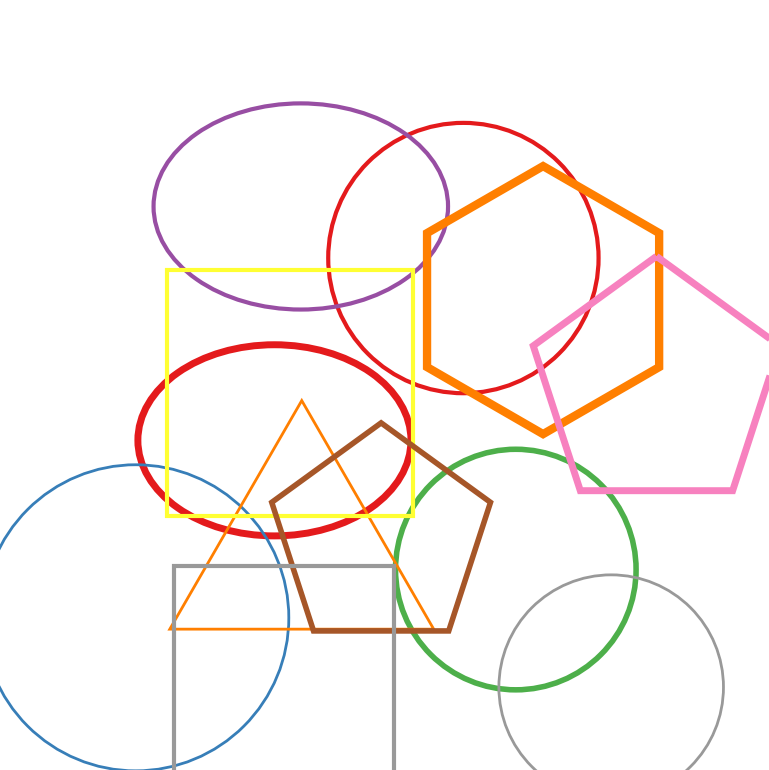[{"shape": "oval", "thickness": 2.5, "radius": 0.89, "center": [0.356, 0.428]}, {"shape": "circle", "thickness": 1.5, "radius": 0.88, "center": [0.602, 0.665]}, {"shape": "circle", "thickness": 1, "radius": 0.99, "center": [0.176, 0.198]}, {"shape": "circle", "thickness": 2, "radius": 0.78, "center": [0.67, 0.26]}, {"shape": "oval", "thickness": 1.5, "radius": 0.96, "center": [0.391, 0.732]}, {"shape": "triangle", "thickness": 1, "radius": 0.99, "center": [0.392, 0.282]}, {"shape": "hexagon", "thickness": 3, "radius": 0.87, "center": [0.705, 0.61]}, {"shape": "square", "thickness": 1.5, "radius": 0.8, "center": [0.377, 0.49]}, {"shape": "pentagon", "thickness": 2, "radius": 0.75, "center": [0.495, 0.301]}, {"shape": "pentagon", "thickness": 2.5, "radius": 0.84, "center": [0.853, 0.499]}, {"shape": "square", "thickness": 1.5, "radius": 0.72, "center": [0.369, 0.122]}, {"shape": "circle", "thickness": 1, "radius": 0.73, "center": [0.794, 0.108]}]